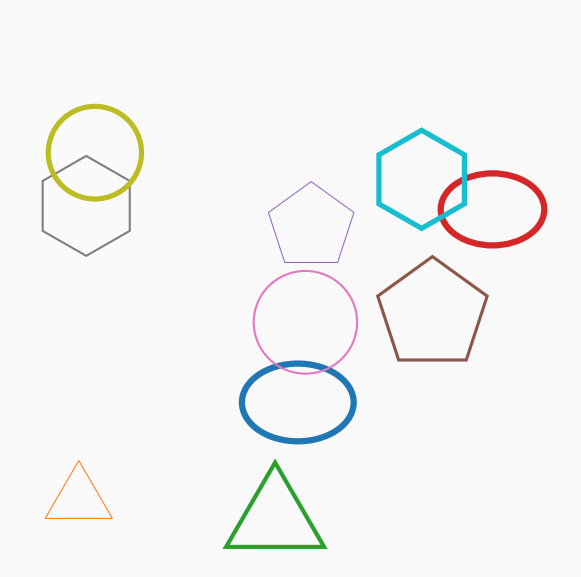[{"shape": "oval", "thickness": 3, "radius": 0.48, "center": [0.512, 0.302]}, {"shape": "triangle", "thickness": 0.5, "radius": 0.33, "center": [0.136, 0.135]}, {"shape": "triangle", "thickness": 2, "radius": 0.49, "center": [0.473, 0.101]}, {"shape": "oval", "thickness": 3, "radius": 0.45, "center": [0.847, 0.637]}, {"shape": "pentagon", "thickness": 0.5, "radius": 0.39, "center": [0.535, 0.607]}, {"shape": "pentagon", "thickness": 1.5, "radius": 0.49, "center": [0.744, 0.456]}, {"shape": "circle", "thickness": 1, "radius": 0.44, "center": [0.525, 0.441]}, {"shape": "hexagon", "thickness": 1, "radius": 0.43, "center": [0.148, 0.643]}, {"shape": "circle", "thickness": 2.5, "radius": 0.4, "center": [0.163, 0.735]}, {"shape": "hexagon", "thickness": 2.5, "radius": 0.42, "center": [0.725, 0.689]}]